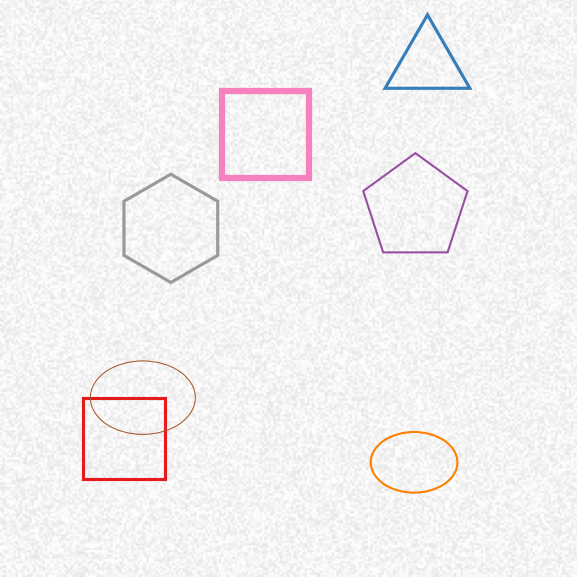[{"shape": "square", "thickness": 1.5, "radius": 0.35, "center": [0.215, 0.24]}, {"shape": "triangle", "thickness": 1.5, "radius": 0.42, "center": [0.74, 0.889]}, {"shape": "pentagon", "thickness": 1, "radius": 0.47, "center": [0.719, 0.639]}, {"shape": "oval", "thickness": 1, "radius": 0.38, "center": [0.717, 0.199]}, {"shape": "oval", "thickness": 0.5, "radius": 0.45, "center": [0.247, 0.311]}, {"shape": "square", "thickness": 3, "radius": 0.38, "center": [0.46, 0.766]}, {"shape": "hexagon", "thickness": 1.5, "radius": 0.47, "center": [0.296, 0.604]}]